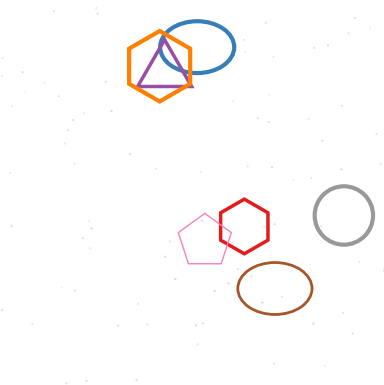[{"shape": "hexagon", "thickness": 2.5, "radius": 0.35, "center": [0.635, 0.412]}, {"shape": "oval", "thickness": 3, "radius": 0.48, "center": [0.512, 0.878]}, {"shape": "triangle", "thickness": 2.5, "radius": 0.4, "center": [0.428, 0.816]}, {"shape": "hexagon", "thickness": 3, "radius": 0.46, "center": [0.415, 0.828]}, {"shape": "oval", "thickness": 2, "radius": 0.48, "center": [0.714, 0.251]}, {"shape": "pentagon", "thickness": 1, "radius": 0.36, "center": [0.532, 0.373]}, {"shape": "circle", "thickness": 3, "radius": 0.38, "center": [0.893, 0.44]}]